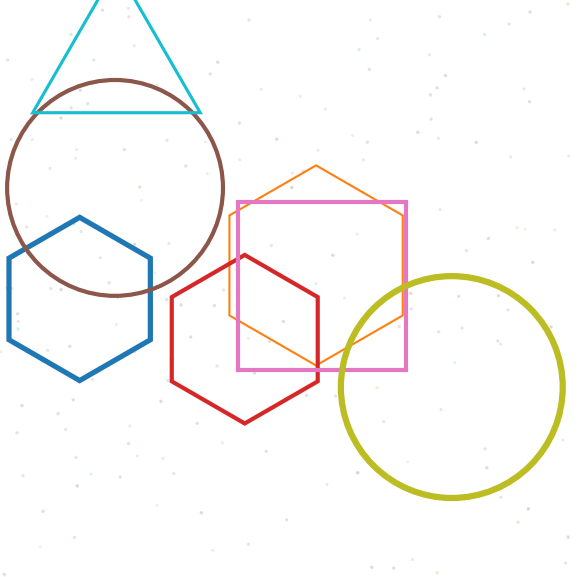[{"shape": "hexagon", "thickness": 2.5, "radius": 0.71, "center": [0.138, 0.481]}, {"shape": "hexagon", "thickness": 1, "radius": 0.87, "center": [0.547, 0.54]}, {"shape": "hexagon", "thickness": 2, "radius": 0.73, "center": [0.424, 0.412]}, {"shape": "circle", "thickness": 2, "radius": 0.93, "center": [0.199, 0.674]}, {"shape": "square", "thickness": 2, "radius": 0.73, "center": [0.557, 0.504]}, {"shape": "circle", "thickness": 3, "radius": 0.96, "center": [0.782, 0.329]}, {"shape": "triangle", "thickness": 1.5, "radius": 0.84, "center": [0.202, 0.888]}]